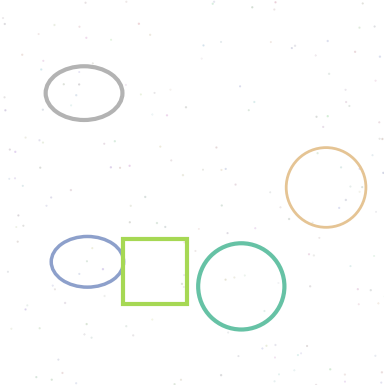[{"shape": "circle", "thickness": 3, "radius": 0.56, "center": [0.627, 0.256]}, {"shape": "oval", "thickness": 2.5, "radius": 0.47, "center": [0.227, 0.32]}, {"shape": "square", "thickness": 3, "radius": 0.42, "center": [0.402, 0.295]}, {"shape": "circle", "thickness": 2, "radius": 0.52, "center": [0.847, 0.513]}, {"shape": "oval", "thickness": 3, "radius": 0.5, "center": [0.218, 0.758]}]